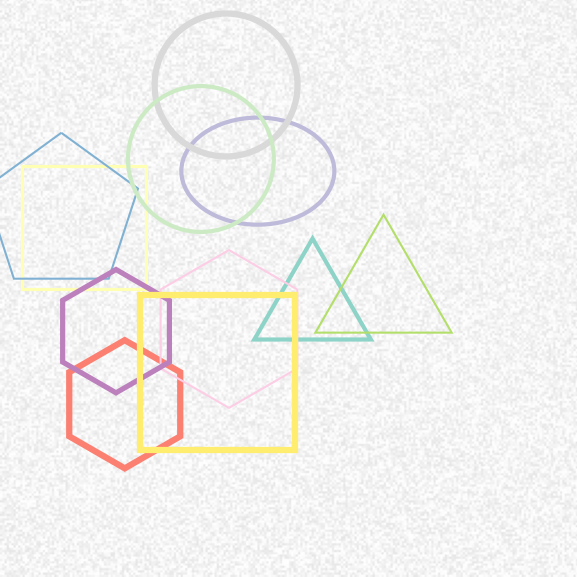[{"shape": "triangle", "thickness": 2, "radius": 0.58, "center": [0.541, 0.469]}, {"shape": "square", "thickness": 1.5, "radius": 0.53, "center": [0.146, 0.606]}, {"shape": "oval", "thickness": 2, "radius": 0.66, "center": [0.446, 0.703]}, {"shape": "hexagon", "thickness": 3, "radius": 0.55, "center": [0.216, 0.299]}, {"shape": "pentagon", "thickness": 1, "radius": 0.7, "center": [0.106, 0.63]}, {"shape": "triangle", "thickness": 1, "radius": 0.68, "center": [0.664, 0.491]}, {"shape": "hexagon", "thickness": 1, "radius": 0.68, "center": [0.396, 0.429]}, {"shape": "circle", "thickness": 3, "radius": 0.62, "center": [0.391, 0.852]}, {"shape": "hexagon", "thickness": 2.5, "radius": 0.53, "center": [0.201, 0.426]}, {"shape": "circle", "thickness": 2, "radius": 0.63, "center": [0.348, 0.724]}, {"shape": "square", "thickness": 3, "radius": 0.67, "center": [0.376, 0.354]}]